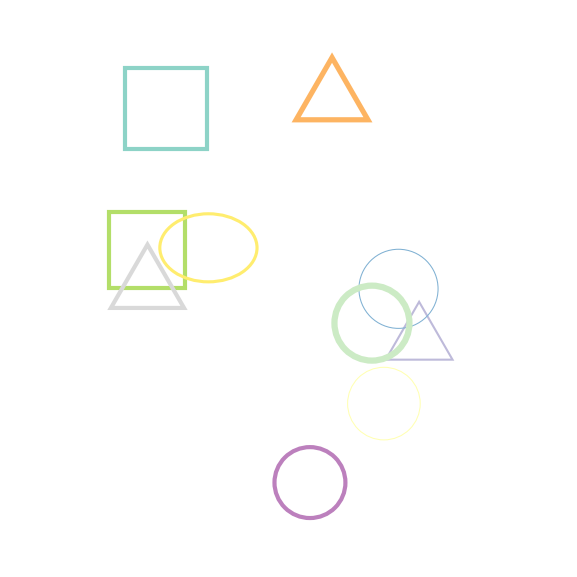[{"shape": "square", "thickness": 2, "radius": 0.35, "center": [0.287, 0.811]}, {"shape": "circle", "thickness": 0.5, "radius": 0.31, "center": [0.665, 0.3]}, {"shape": "triangle", "thickness": 1, "radius": 0.33, "center": [0.726, 0.41]}, {"shape": "circle", "thickness": 0.5, "radius": 0.34, "center": [0.69, 0.499]}, {"shape": "triangle", "thickness": 2.5, "radius": 0.36, "center": [0.575, 0.828]}, {"shape": "square", "thickness": 2, "radius": 0.33, "center": [0.255, 0.567]}, {"shape": "triangle", "thickness": 2, "radius": 0.37, "center": [0.255, 0.502]}, {"shape": "circle", "thickness": 2, "radius": 0.31, "center": [0.537, 0.163]}, {"shape": "circle", "thickness": 3, "radius": 0.32, "center": [0.644, 0.44]}, {"shape": "oval", "thickness": 1.5, "radius": 0.42, "center": [0.361, 0.57]}]